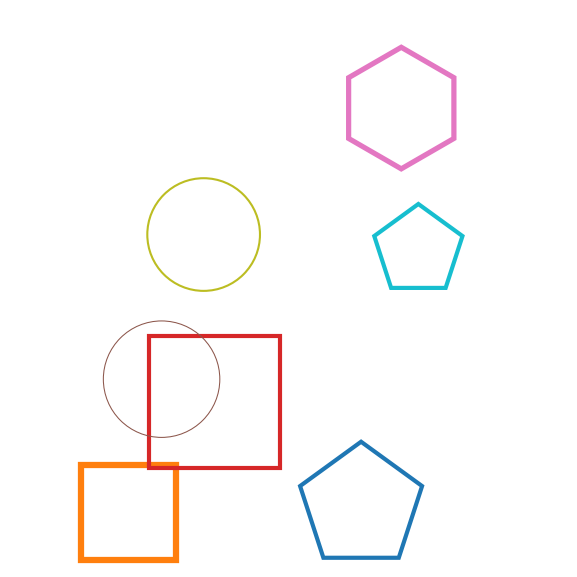[{"shape": "pentagon", "thickness": 2, "radius": 0.56, "center": [0.625, 0.123]}, {"shape": "square", "thickness": 3, "radius": 0.41, "center": [0.222, 0.112]}, {"shape": "square", "thickness": 2, "radius": 0.57, "center": [0.371, 0.303]}, {"shape": "circle", "thickness": 0.5, "radius": 0.5, "center": [0.28, 0.343]}, {"shape": "hexagon", "thickness": 2.5, "radius": 0.53, "center": [0.695, 0.812]}, {"shape": "circle", "thickness": 1, "radius": 0.49, "center": [0.353, 0.593]}, {"shape": "pentagon", "thickness": 2, "radius": 0.4, "center": [0.724, 0.566]}]